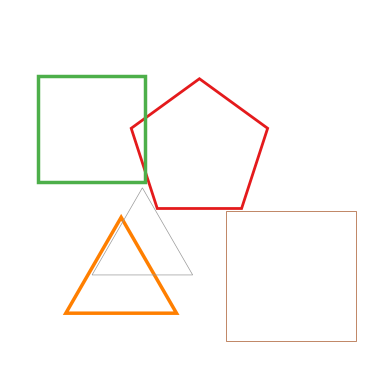[{"shape": "pentagon", "thickness": 2, "radius": 0.93, "center": [0.518, 0.609]}, {"shape": "square", "thickness": 2.5, "radius": 0.69, "center": [0.238, 0.666]}, {"shape": "triangle", "thickness": 2.5, "radius": 0.83, "center": [0.315, 0.269]}, {"shape": "square", "thickness": 0.5, "radius": 0.84, "center": [0.755, 0.283]}, {"shape": "triangle", "thickness": 0.5, "radius": 0.75, "center": [0.37, 0.361]}]